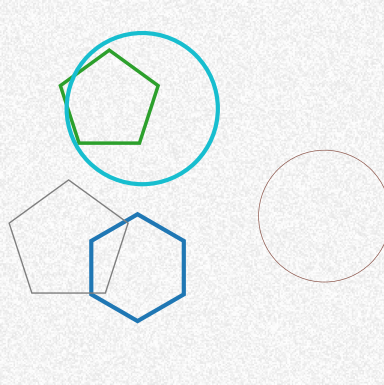[{"shape": "hexagon", "thickness": 3, "radius": 0.69, "center": [0.357, 0.305]}, {"shape": "pentagon", "thickness": 2.5, "radius": 0.67, "center": [0.284, 0.736]}, {"shape": "circle", "thickness": 0.5, "radius": 0.86, "center": [0.843, 0.439]}, {"shape": "pentagon", "thickness": 1, "radius": 0.81, "center": [0.178, 0.37]}, {"shape": "circle", "thickness": 3, "radius": 0.98, "center": [0.369, 0.718]}]